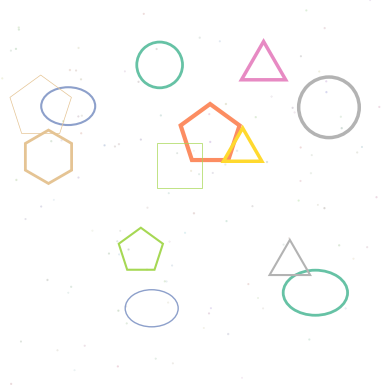[{"shape": "circle", "thickness": 2, "radius": 0.3, "center": [0.415, 0.831]}, {"shape": "oval", "thickness": 2, "radius": 0.42, "center": [0.819, 0.24]}, {"shape": "pentagon", "thickness": 3, "radius": 0.4, "center": [0.546, 0.649]}, {"shape": "oval", "thickness": 1, "radius": 0.34, "center": [0.394, 0.199]}, {"shape": "oval", "thickness": 1.5, "radius": 0.35, "center": [0.177, 0.724]}, {"shape": "triangle", "thickness": 2.5, "radius": 0.33, "center": [0.685, 0.826]}, {"shape": "square", "thickness": 0.5, "radius": 0.29, "center": [0.466, 0.57]}, {"shape": "pentagon", "thickness": 1.5, "radius": 0.3, "center": [0.366, 0.348]}, {"shape": "triangle", "thickness": 2.5, "radius": 0.29, "center": [0.63, 0.61]}, {"shape": "pentagon", "thickness": 0.5, "radius": 0.42, "center": [0.106, 0.721]}, {"shape": "hexagon", "thickness": 2, "radius": 0.35, "center": [0.126, 0.593]}, {"shape": "circle", "thickness": 2.5, "radius": 0.39, "center": [0.854, 0.721]}, {"shape": "triangle", "thickness": 1.5, "radius": 0.3, "center": [0.753, 0.316]}]